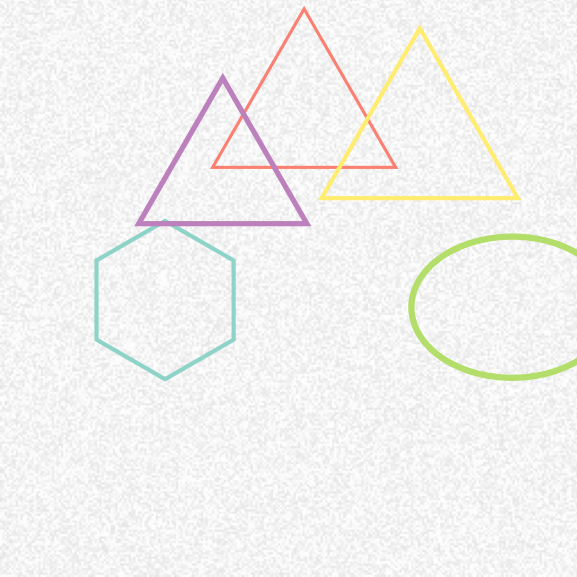[{"shape": "hexagon", "thickness": 2, "radius": 0.69, "center": [0.286, 0.48]}, {"shape": "triangle", "thickness": 1.5, "radius": 0.91, "center": [0.527, 0.801]}, {"shape": "oval", "thickness": 3, "radius": 0.87, "center": [0.887, 0.467]}, {"shape": "triangle", "thickness": 2.5, "radius": 0.84, "center": [0.386, 0.696]}, {"shape": "triangle", "thickness": 2, "radius": 0.98, "center": [0.727, 0.754]}]